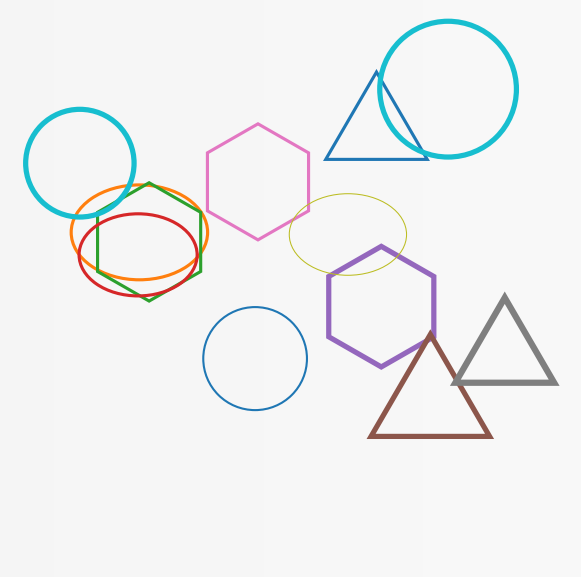[{"shape": "circle", "thickness": 1, "radius": 0.45, "center": [0.439, 0.378]}, {"shape": "triangle", "thickness": 1.5, "radius": 0.5, "center": [0.648, 0.774]}, {"shape": "oval", "thickness": 1.5, "radius": 0.59, "center": [0.24, 0.597]}, {"shape": "hexagon", "thickness": 1.5, "radius": 0.51, "center": [0.257, 0.58]}, {"shape": "oval", "thickness": 1.5, "radius": 0.51, "center": [0.238, 0.558]}, {"shape": "hexagon", "thickness": 2.5, "radius": 0.52, "center": [0.656, 0.468]}, {"shape": "triangle", "thickness": 2.5, "radius": 0.59, "center": [0.74, 0.302]}, {"shape": "hexagon", "thickness": 1.5, "radius": 0.5, "center": [0.444, 0.684]}, {"shape": "triangle", "thickness": 3, "radius": 0.49, "center": [0.868, 0.385]}, {"shape": "oval", "thickness": 0.5, "radius": 0.5, "center": [0.599, 0.593]}, {"shape": "circle", "thickness": 2.5, "radius": 0.59, "center": [0.771, 0.845]}, {"shape": "circle", "thickness": 2.5, "radius": 0.47, "center": [0.137, 0.717]}]